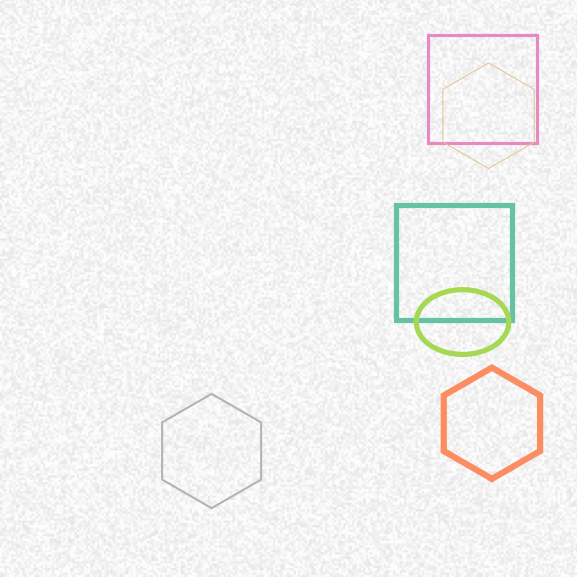[{"shape": "square", "thickness": 2.5, "radius": 0.5, "center": [0.786, 0.545]}, {"shape": "hexagon", "thickness": 3, "radius": 0.48, "center": [0.852, 0.266]}, {"shape": "square", "thickness": 1.5, "radius": 0.47, "center": [0.835, 0.845]}, {"shape": "oval", "thickness": 2.5, "radius": 0.4, "center": [0.801, 0.441]}, {"shape": "hexagon", "thickness": 0.5, "radius": 0.46, "center": [0.846, 0.799]}, {"shape": "hexagon", "thickness": 1, "radius": 0.49, "center": [0.366, 0.218]}]